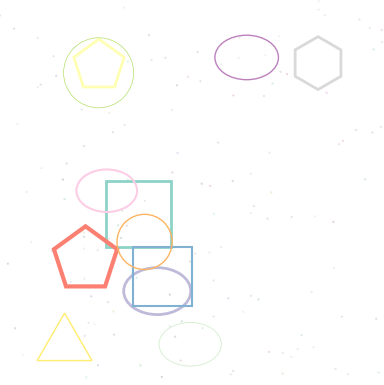[{"shape": "square", "thickness": 2, "radius": 0.43, "center": [0.36, 0.444]}, {"shape": "pentagon", "thickness": 2, "radius": 0.34, "center": [0.257, 0.83]}, {"shape": "oval", "thickness": 2, "radius": 0.44, "center": [0.408, 0.244]}, {"shape": "pentagon", "thickness": 3, "radius": 0.43, "center": [0.222, 0.326]}, {"shape": "square", "thickness": 1.5, "radius": 0.38, "center": [0.421, 0.281]}, {"shape": "circle", "thickness": 1, "radius": 0.36, "center": [0.376, 0.372]}, {"shape": "circle", "thickness": 0.5, "radius": 0.45, "center": [0.256, 0.811]}, {"shape": "oval", "thickness": 1.5, "radius": 0.39, "center": [0.277, 0.505]}, {"shape": "hexagon", "thickness": 2, "radius": 0.34, "center": [0.826, 0.836]}, {"shape": "oval", "thickness": 1, "radius": 0.41, "center": [0.641, 0.851]}, {"shape": "oval", "thickness": 0.5, "radius": 0.4, "center": [0.494, 0.106]}, {"shape": "triangle", "thickness": 1, "radius": 0.41, "center": [0.168, 0.105]}]